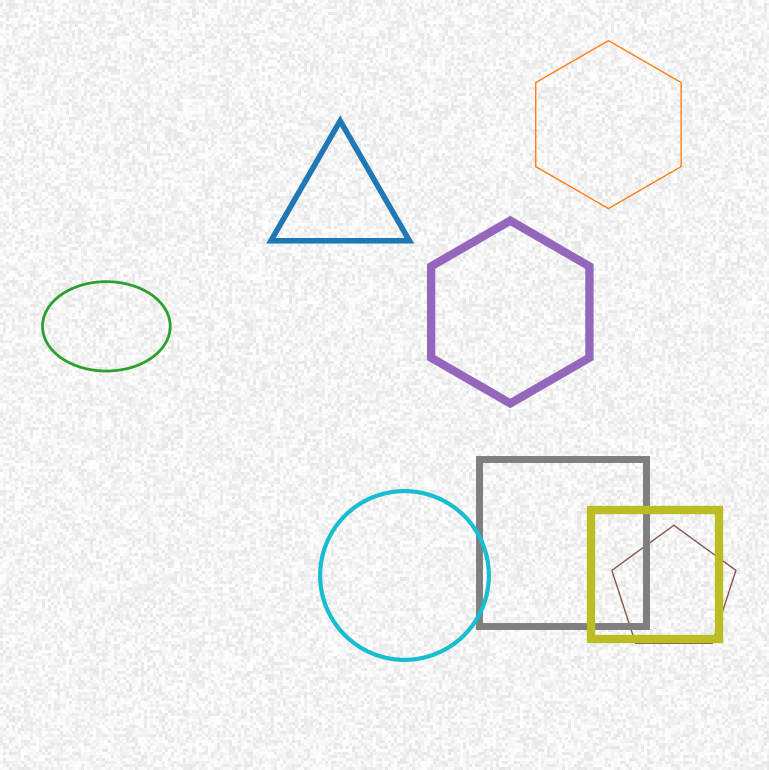[{"shape": "triangle", "thickness": 2, "radius": 0.52, "center": [0.442, 0.739]}, {"shape": "hexagon", "thickness": 0.5, "radius": 0.55, "center": [0.79, 0.838]}, {"shape": "oval", "thickness": 1, "radius": 0.41, "center": [0.138, 0.576]}, {"shape": "hexagon", "thickness": 3, "radius": 0.59, "center": [0.663, 0.595]}, {"shape": "pentagon", "thickness": 0.5, "radius": 0.42, "center": [0.875, 0.233]}, {"shape": "square", "thickness": 2.5, "radius": 0.54, "center": [0.731, 0.296]}, {"shape": "square", "thickness": 3, "radius": 0.42, "center": [0.851, 0.254]}, {"shape": "circle", "thickness": 1.5, "radius": 0.55, "center": [0.525, 0.253]}]